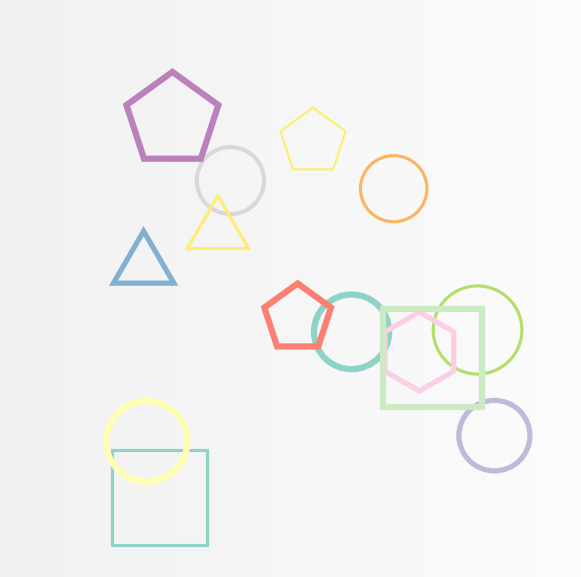[{"shape": "square", "thickness": 1.5, "radius": 0.41, "center": [0.274, 0.138]}, {"shape": "circle", "thickness": 3, "radius": 0.32, "center": [0.605, 0.425]}, {"shape": "circle", "thickness": 3, "radius": 0.35, "center": [0.252, 0.235]}, {"shape": "circle", "thickness": 2.5, "radius": 0.31, "center": [0.851, 0.245]}, {"shape": "pentagon", "thickness": 3, "radius": 0.3, "center": [0.512, 0.448]}, {"shape": "triangle", "thickness": 2.5, "radius": 0.3, "center": [0.247, 0.539]}, {"shape": "circle", "thickness": 1.5, "radius": 0.29, "center": [0.677, 0.672]}, {"shape": "circle", "thickness": 1.5, "radius": 0.38, "center": [0.822, 0.428]}, {"shape": "hexagon", "thickness": 2.5, "radius": 0.34, "center": [0.721, 0.39]}, {"shape": "circle", "thickness": 2, "radius": 0.29, "center": [0.396, 0.686]}, {"shape": "pentagon", "thickness": 3, "radius": 0.42, "center": [0.297, 0.792]}, {"shape": "square", "thickness": 3, "radius": 0.42, "center": [0.744, 0.38]}, {"shape": "triangle", "thickness": 1.5, "radius": 0.31, "center": [0.375, 0.599]}, {"shape": "pentagon", "thickness": 1, "radius": 0.29, "center": [0.539, 0.754]}]